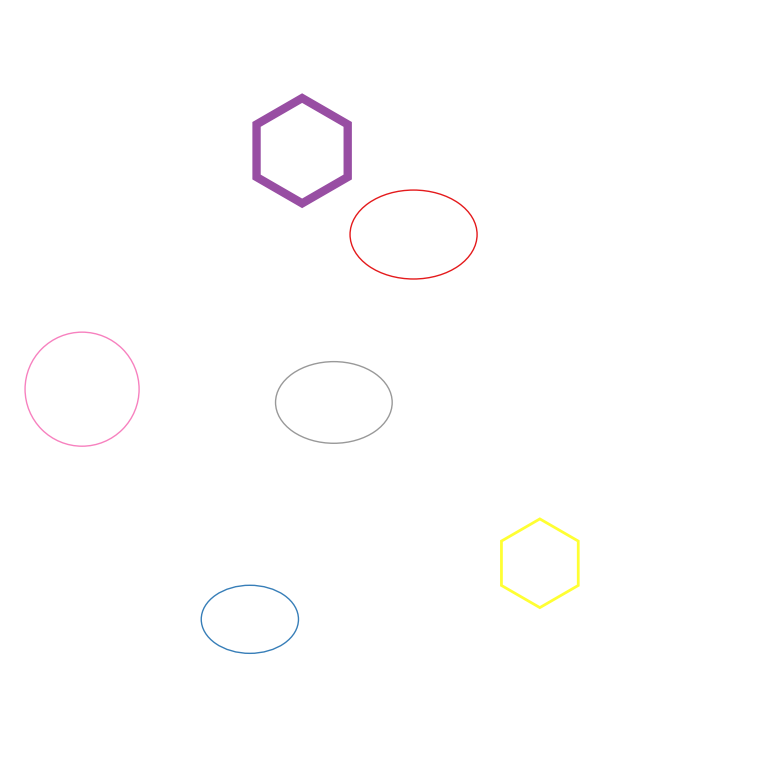[{"shape": "oval", "thickness": 0.5, "radius": 0.41, "center": [0.537, 0.695]}, {"shape": "oval", "thickness": 0.5, "radius": 0.32, "center": [0.324, 0.196]}, {"shape": "hexagon", "thickness": 3, "radius": 0.34, "center": [0.392, 0.804]}, {"shape": "hexagon", "thickness": 1, "radius": 0.29, "center": [0.701, 0.268]}, {"shape": "circle", "thickness": 0.5, "radius": 0.37, "center": [0.107, 0.495]}, {"shape": "oval", "thickness": 0.5, "radius": 0.38, "center": [0.434, 0.477]}]